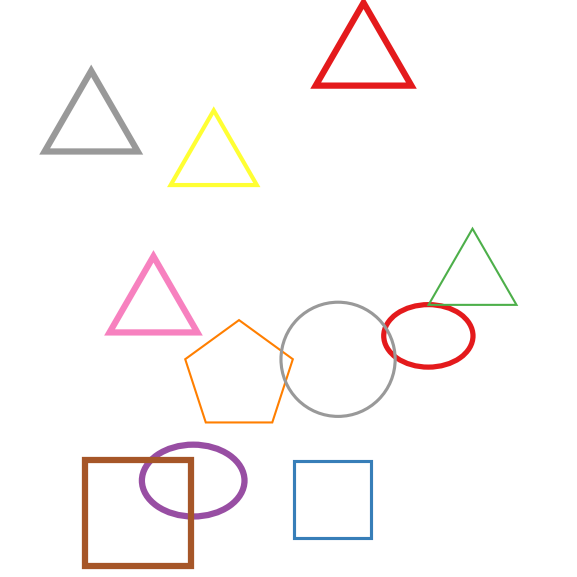[{"shape": "oval", "thickness": 2.5, "radius": 0.39, "center": [0.742, 0.418]}, {"shape": "triangle", "thickness": 3, "radius": 0.48, "center": [0.629, 0.899]}, {"shape": "square", "thickness": 1.5, "radius": 0.33, "center": [0.576, 0.135]}, {"shape": "triangle", "thickness": 1, "radius": 0.44, "center": [0.818, 0.515]}, {"shape": "oval", "thickness": 3, "radius": 0.44, "center": [0.335, 0.167]}, {"shape": "pentagon", "thickness": 1, "radius": 0.49, "center": [0.414, 0.347]}, {"shape": "triangle", "thickness": 2, "radius": 0.43, "center": [0.37, 0.722]}, {"shape": "square", "thickness": 3, "radius": 0.46, "center": [0.239, 0.111]}, {"shape": "triangle", "thickness": 3, "radius": 0.44, "center": [0.266, 0.467]}, {"shape": "circle", "thickness": 1.5, "radius": 0.49, "center": [0.585, 0.377]}, {"shape": "triangle", "thickness": 3, "radius": 0.47, "center": [0.158, 0.783]}]